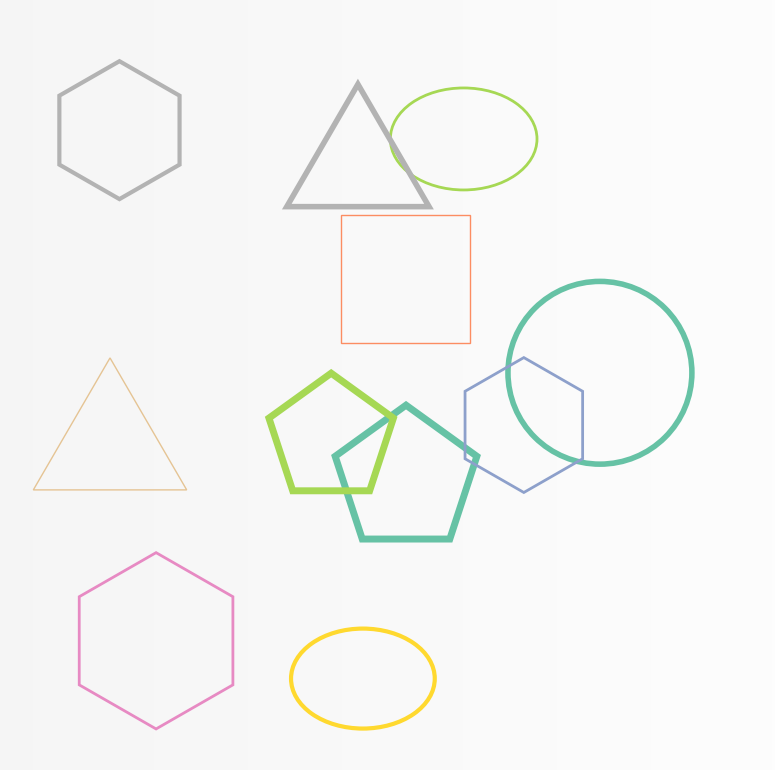[{"shape": "circle", "thickness": 2, "radius": 0.59, "center": [0.774, 0.516]}, {"shape": "pentagon", "thickness": 2.5, "radius": 0.48, "center": [0.524, 0.378]}, {"shape": "square", "thickness": 0.5, "radius": 0.42, "center": [0.523, 0.638]}, {"shape": "hexagon", "thickness": 1, "radius": 0.44, "center": [0.676, 0.448]}, {"shape": "hexagon", "thickness": 1, "radius": 0.57, "center": [0.201, 0.168]}, {"shape": "pentagon", "thickness": 2.5, "radius": 0.42, "center": [0.427, 0.431]}, {"shape": "oval", "thickness": 1, "radius": 0.47, "center": [0.598, 0.82]}, {"shape": "oval", "thickness": 1.5, "radius": 0.46, "center": [0.468, 0.119]}, {"shape": "triangle", "thickness": 0.5, "radius": 0.57, "center": [0.142, 0.421]}, {"shape": "triangle", "thickness": 2, "radius": 0.53, "center": [0.462, 0.785]}, {"shape": "hexagon", "thickness": 1.5, "radius": 0.45, "center": [0.154, 0.831]}]